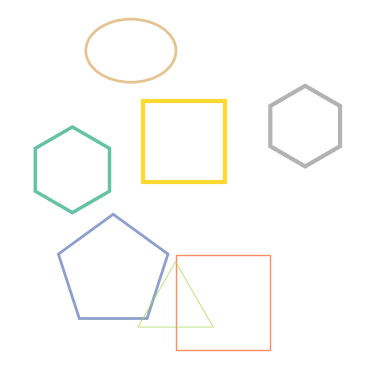[{"shape": "hexagon", "thickness": 2.5, "radius": 0.56, "center": [0.188, 0.559]}, {"shape": "square", "thickness": 1, "radius": 0.62, "center": [0.579, 0.215]}, {"shape": "pentagon", "thickness": 2, "radius": 0.75, "center": [0.294, 0.294]}, {"shape": "triangle", "thickness": 0.5, "radius": 0.56, "center": [0.456, 0.207]}, {"shape": "square", "thickness": 3, "radius": 0.53, "center": [0.478, 0.632]}, {"shape": "oval", "thickness": 2, "radius": 0.59, "center": [0.34, 0.868]}, {"shape": "hexagon", "thickness": 3, "radius": 0.52, "center": [0.793, 0.672]}]